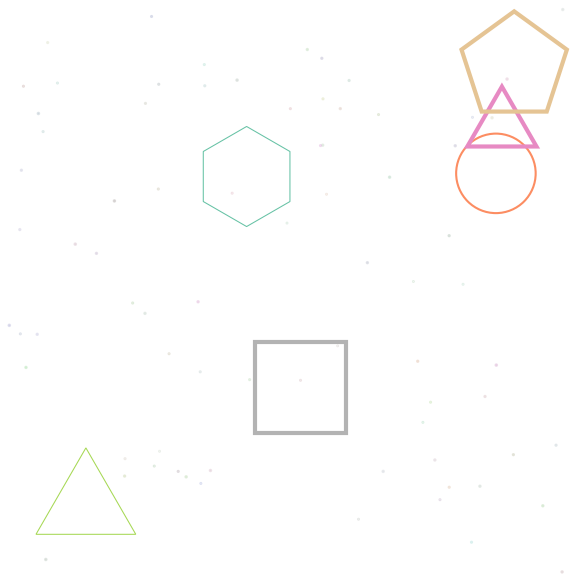[{"shape": "hexagon", "thickness": 0.5, "radius": 0.43, "center": [0.427, 0.693]}, {"shape": "circle", "thickness": 1, "radius": 0.34, "center": [0.859, 0.699]}, {"shape": "triangle", "thickness": 2, "radius": 0.35, "center": [0.869, 0.78]}, {"shape": "triangle", "thickness": 0.5, "radius": 0.5, "center": [0.149, 0.124]}, {"shape": "pentagon", "thickness": 2, "radius": 0.48, "center": [0.89, 0.884]}, {"shape": "square", "thickness": 2, "radius": 0.39, "center": [0.52, 0.328]}]